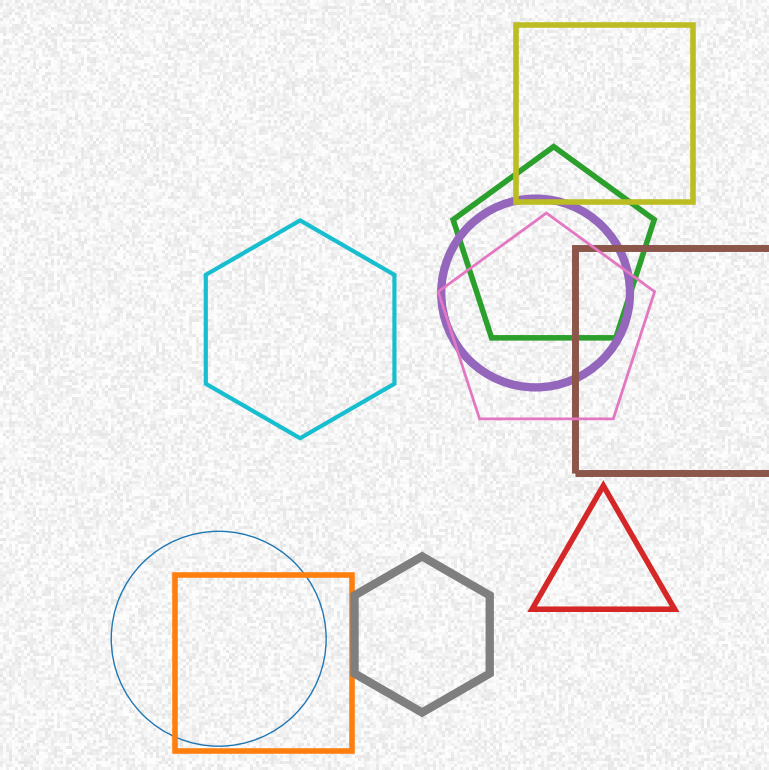[{"shape": "circle", "thickness": 0.5, "radius": 0.7, "center": [0.284, 0.17]}, {"shape": "square", "thickness": 2, "radius": 0.57, "center": [0.342, 0.139]}, {"shape": "pentagon", "thickness": 2, "radius": 0.69, "center": [0.719, 0.672]}, {"shape": "triangle", "thickness": 2, "radius": 0.53, "center": [0.784, 0.262]}, {"shape": "circle", "thickness": 3, "radius": 0.61, "center": [0.696, 0.619]}, {"shape": "square", "thickness": 2.5, "radius": 0.73, "center": [0.893, 0.532]}, {"shape": "pentagon", "thickness": 1, "radius": 0.74, "center": [0.71, 0.576]}, {"shape": "hexagon", "thickness": 3, "radius": 0.51, "center": [0.548, 0.176]}, {"shape": "square", "thickness": 2, "radius": 0.57, "center": [0.784, 0.852]}, {"shape": "hexagon", "thickness": 1.5, "radius": 0.71, "center": [0.39, 0.572]}]